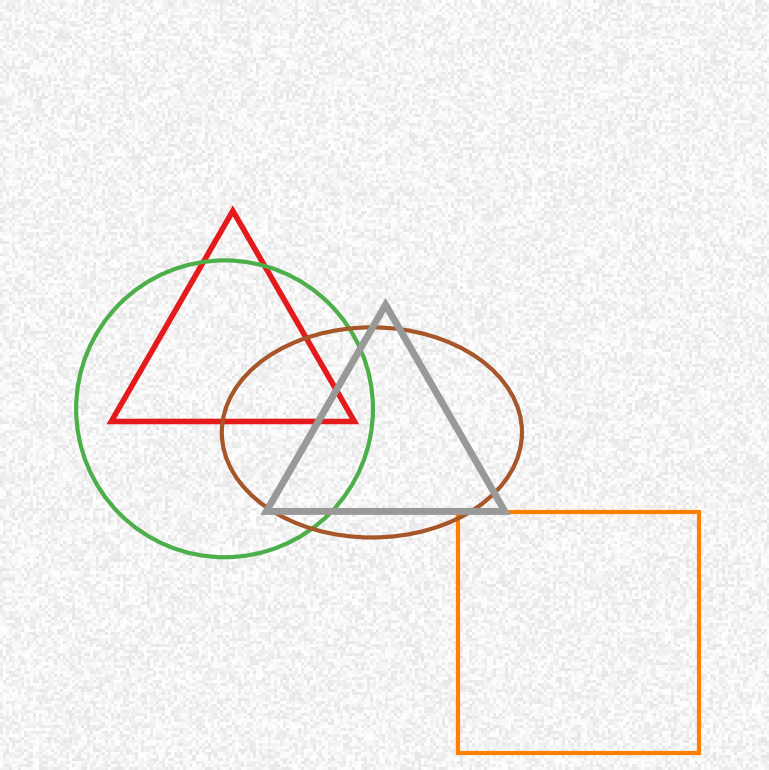[{"shape": "triangle", "thickness": 2, "radius": 0.91, "center": [0.302, 0.544]}, {"shape": "circle", "thickness": 1.5, "radius": 0.96, "center": [0.292, 0.469]}, {"shape": "square", "thickness": 1.5, "radius": 0.78, "center": [0.751, 0.178]}, {"shape": "oval", "thickness": 1.5, "radius": 0.97, "center": [0.483, 0.438]}, {"shape": "triangle", "thickness": 2.5, "radius": 0.89, "center": [0.501, 0.425]}]